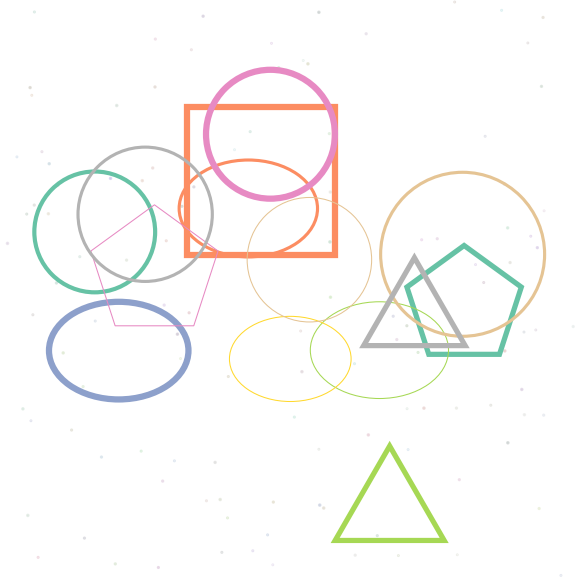[{"shape": "pentagon", "thickness": 2.5, "radius": 0.52, "center": [0.804, 0.47]}, {"shape": "circle", "thickness": 2, "radius": 0.52, "center": [0.164, 0.598]}, {"shape": "oval", "thickness": 1.5, "radius": 0.6, "center": [0.43, 0.638]}, {"shape": "square", "thickness": 3, "radius": 0.64, "center": [0.452, 0.686]}, {"shape": "oval", "thickness": 3, "radius": 0.6, "center": [0.206, 0.392]}, {"shape": "circle", "thickness": 3, "radius": 0.56, "center": [0.468, 0.767]}, {"shape": "pentagon", "thickness": 0.5, "radius": 0.58, "center": [0.267, 0.529]}, {"shape": "triangle", "thickness": 2.5, "radius": 0.55, "center": [0.675, 0.118]}, {"shape": "oval", "thickness": 0.5, "radius": 0.6, "center": [0.657, 0.393]}, {"shape": "oval", "thickness": 0.5, "radius": 0.53, "center": [0.503, 0.378]}, {"shape": "circle", "thickness": 1.5, "radius": 0.71, "center": [0.801, 0.559]}, {"shape": "circle", "thickness": 0.5, "radius": 0.54, "center": [0.536, 0.549]}, {"shape": "circle", "thickness": 1.5, "radius": 0.58, "center": [0.251, 0.628]}, {"shape": "triangle", "thickness": 2.5, "radius": 0.51, "center": [0.718, 0.451]}]